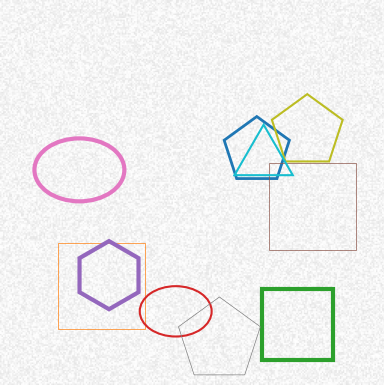[{"shape": "pentagon", "thickness": 2, "radius": 0.45, "center": [0.667, 0.608]}, {"shape": "square", "thickness": 0.5, "radius": 0.56, "center": [0.264, 0.257]}, {"shape": "square", "thickness": 3, "radius": 0.46, "center": [0.773, 0.156]}, {"shape": "oval", "thickness": 1.5, "radius": 0.47, "center": [0.456, 0.191]}, {"shape": "hexagon", "thickness": 3, "radius": 0.44, "center": [0.283, 0.285]}, {"shape": "square", "thickness": 0.5, "radius": 0.57, "center": [0.811, 0.463]}, {"shape": "oval", "thickness": 3, "radius": 0.58, "center": [0.206, 0.559]}, {"shape": "pentagon", "thickness": 0.5, "radius": 0.56, "center": [0.57, 0.117]}, {"shape": "pentagon", "thickness": 1.5, "radius": 0.48, "center": [0.798, 0.659]}, {"shape": "triangle", "thickness": 1.5, "radius": 0.44, "center": [0.685, 0.589]}]